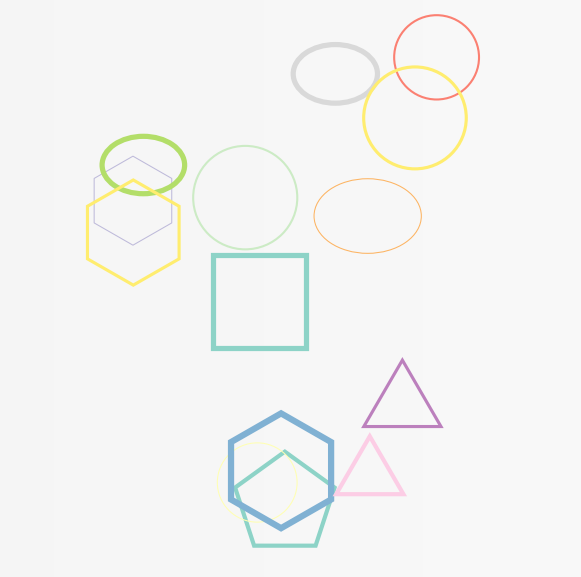[{"shape": "pentagon", "thickness": 2, "radius": 0.45, "center": [0.49, 0.127]}, {"shape": "square", "thickness": 2.5, "radius": 0.4, "center": [0.447, 0.477]}, {"shape": "circle", "thickness": 0.5, "radius": 0.34, "center": [0.443, 0.164]}, {"shape": "hexagon", "thickness": 0.5, "radius": 0.39, "center": [0.229, 0.652]}, {"shape": "circle", "thickness": 1, "radius": 0.36, "center": [0.751, 0.9]}, {"shape": "hexagon", "thickness": 3, "radius": 0.5, "center": [0.484, 0.184]}, {"shape": "oval", "thickness": 0.5, "radius": 0.46, "center": [0.633, 0.625]}, {"shape": "oval", "thickness": 2.5, "radius": 0.36, "center": [0.247, 0.713]}, {"shape": "triangle", "thickness": 2, "radius": 0.33, "center": [0.636, 0.177]}, {"shape": "oval", "thickness": 2.5, "radius": 0.36, "center": [0.577, 0.871]}, {"shape": "triangle", "thickness": 1.5, "radius": 0.38, "center": [0.692, 0.299]}, {"shape": "circle", "thickness": 1, "radius": 0.45, "center": [0.422, 0.657]}, {"shape": "circle", "thickness": 1.5, "radius": 0.44, "center": [0.714, 0.795]}, {"shape": "hexagon", "thickness": 1.5, "radius": 0.46, "center": [0.229, 0.596]}]